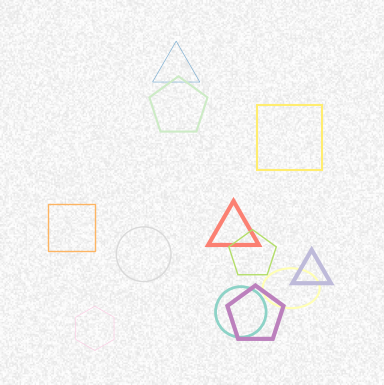[{"shape": "circle", "thickness": 2, "radius": 0.33, "center": [0.626, 0.19]}, {"shape": "oval", "thickness": 1.5, "radius": 0.37, "center": [0.756, 0.251]}, {"shape": "triangle", "thickness": 3, "radius": 0.29, "center": [0.81, 0.293]}, {"shape": "triangle", "thickness": 3, "radius": 0.38, "center": [0.607, 0.402]}, {"shape": "triangle", "thickness": 0.5, "radius": 0.35, "center": [0.458, 0.822]}, {"shape": "square", "thickness": 1, "radius": 0.3, "center": [0.186, 0.408]}, {"shape": "pentagon", "thickness": 1, "radius": 0.32, "center": [0.656, 0.339]}, {"shape": "hexagon", "thickness": 0.5, "radius": 0.29, "center": [0.246, 0.147]}, {"shape": "circle", "thickness": 1, "radius": 0.36, "center": [0.373, 0.34]}, {"shape": "pentagon", "thickness": 3, "radius": 0.38, "center": [0.663, 0.182]}, {"shape": "pentagon", "thickness": 1.5, "radius": 0.4, "center": [0.463, 0.722]}, {"shape": "square", "thickness": 1.5, "radius": 0.43, "center": [0.752, 0.643]}]